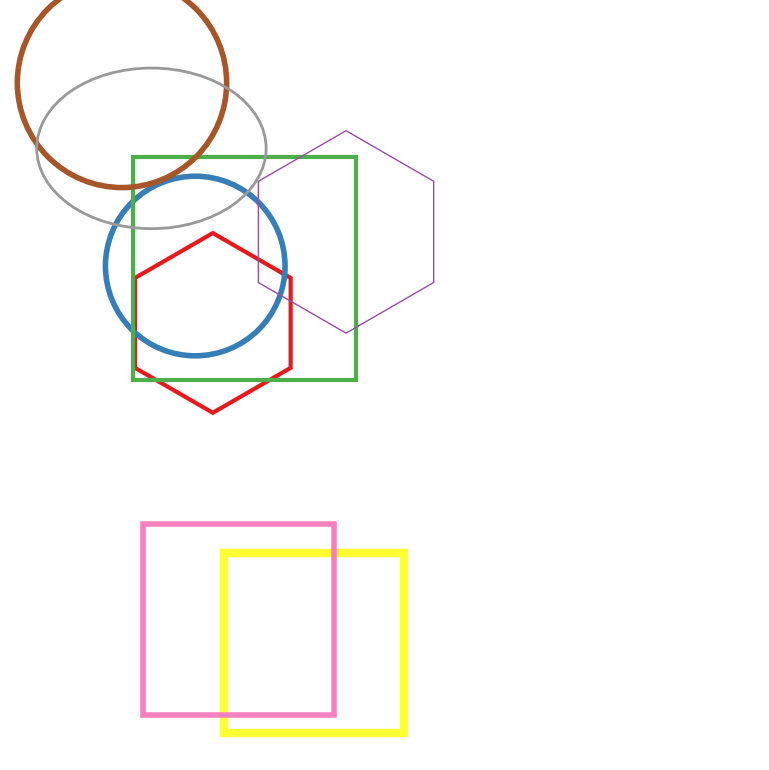[{"shape": "hexagon", "thickness": 1.5, "radius": 0.58, "center": [0.276, 0.581]}, {"shape": "circle", "thickness": 2, "radius": 0.58, "center": [0.254, 0.655]}, {"shape": "square", "thickness": 1.5, "radius": 0.72, "center": [0.318, 0.652]}, {"shape": "hexagon", "thickness": 0.5, "radius": 0.66, "center": [0.449, 0.699]}, {"shape": "square", "thickness": 3, "radius": 0.58, "center": [0.407, 0.165]}, {"shape": "circle", "thickness": 2, "radius": 0.68, "center": [0.158, 0.892]}, {"shape": "square", "thickness": 2, "radius": 0.62, "center": [0.31, 0.196]}, {"shape": "oval", "thickness": 1, "radius": 0.74, "center": [0.197, 0.807]}]